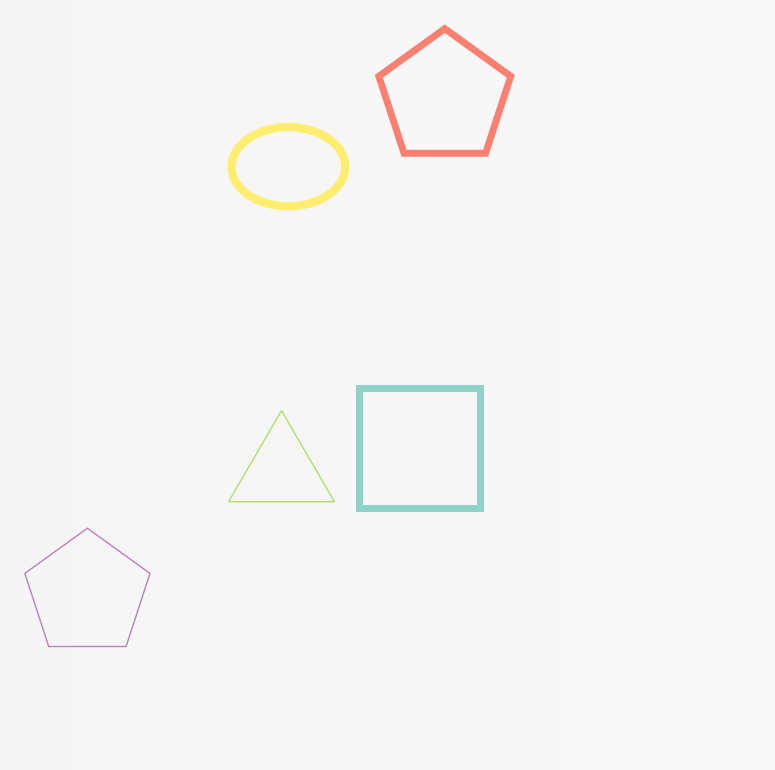[{"shape": "square", "thickness": 2.5, "radius": 0.39, "center": [0.542, 0.418]}, {"shape": "pentagon", "thickness": 2.5, "radius": 0.45, "center": [0.574, 0.873]}, {"shape": "triangle", "thickness": 0.5, "radius": 0.39, "center": [0.363, 0.388]}, {"shape": "pentagon", "thickness": 0.5, "radius": 0.42, "center": [0.113, 0.229]}, {"shape": "oval", "thickness": 3, "radius": 0.37, "center": [0.372, 0.784]}]